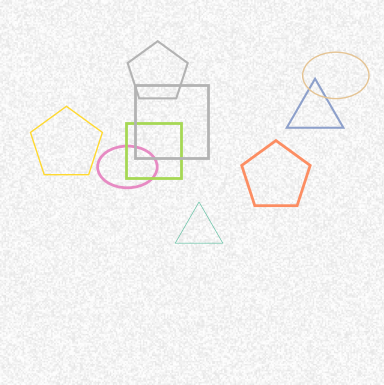[{"shape": "triangle", "thickness": 0.5, "radius": 0.36, "center": [0.517, 0.404]}, {"shape": "pentagon", "thickness": 2, "radius": 0.47, "center": [0.717, 0.541]}, {"shape": "triangle", "thickness": 1.5, "radius": 0.42, "center": [0.818, 0.711]}, {"shape": "oval", "thickness": 2, "radius": 0.39, "center": [0.331, 0.566]}, {"shape": "square", "thickness": 2, "radius": 0.36, "center": [0.399, 0.61]}, {"shape": "pentagon", "thickness": 1, "radius": 0.49, "center": [0.173, 0.626]}, {"shape": "oval", "thickness": 1, "radius": 0.43, "center": [0.872, 0.804]}, {"shape": "pentagon", "thickness": 1.5, "radius": 0.41, "center": [0.41, 0.811]}, {"shape": "square", "thickness": 2, "radius": 0.48, "center": [0.446, 0.684]}]